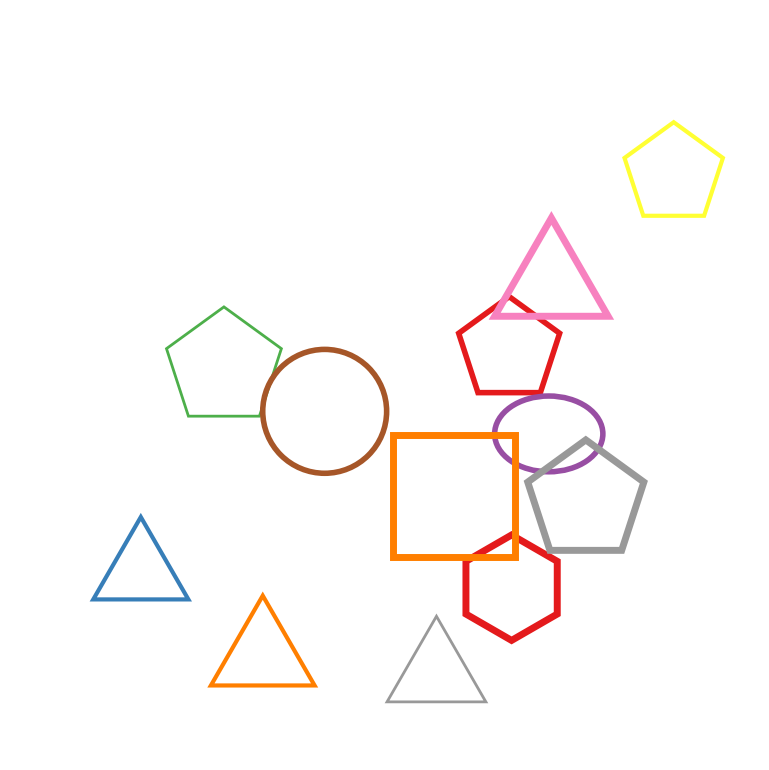[{"shape": "pentagon", "thickness": 2, "radius": 0.34, "center": [0.661, 0.546]}, {"shape": "hexagon", "thickness": 2.5, "radius": 0.34, "center": [0.664, 0.237]}, {"shape": "triangle", "thickness": 1.5, "radius": 0.36, "center": [0.183, 0.257]}, {"shape": "pentagon", "thickness": 1, "radius": 0.39, "center": [0.291, 0.523]}, {"shape": "oval", "thickness": 2, "radius": 0.35, "center": [0.713, 0.436]}, {"shape": "triangle", "thickness": 1.5, "radius": 0.39, "center": [0.341, 0.149]}, {"shape": "square", "thickness": 2.5, "radius": 0.4, "center": [0.59, 0.356]}, {"shape": "pentagon", "thickness": 1.5, "radius": 0.34, "center": [0.875, 0.774]}, {"shape": "circle", "thickness": 2, "radius": 0.4, "center": [0.422, 0.466]}, {"shape": "triangle", "thickness": 2.5, "radius": 0.43, "center": [0.716, 0.632]}, {"shape": "triangle", "thickness": 1, "radius": 0.37, "center": [0.567, 0.126]}, {"shape": "pentagon", "thickness": 2.5, "radius": 0.4, "center": [0.761, 0.349]}]